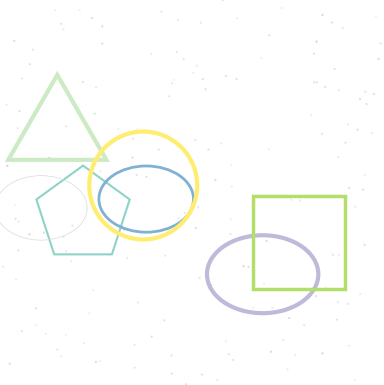[{"shape": "pentagon", "thickness": 1.5, "radius": 0.64, "center": [0.216, 0.442]}, {"shape": "oval", "thickness": 3, "radius": 0.72, "center": [0.682, 0.288]}, {"shape": "oval", "thickness": 2, "radius": 0.61, "center": [0.38, 0.483]}, {"shape": "square", "thickness": 2.5, "radius": 0.6, "center": [0.777, 0.37]}, {"shape": "oval", "thickness": 0.5, "radius": 0.6, "center": [0.107, 0.46]}, {"shape": "triangle", "thickness": 3, "radius": 0.74, "center": [0.149, 0.658]}, {"shape": "circle", "thickness": 3, "radius": 0.7, "center": [0.372, 0.518]}]